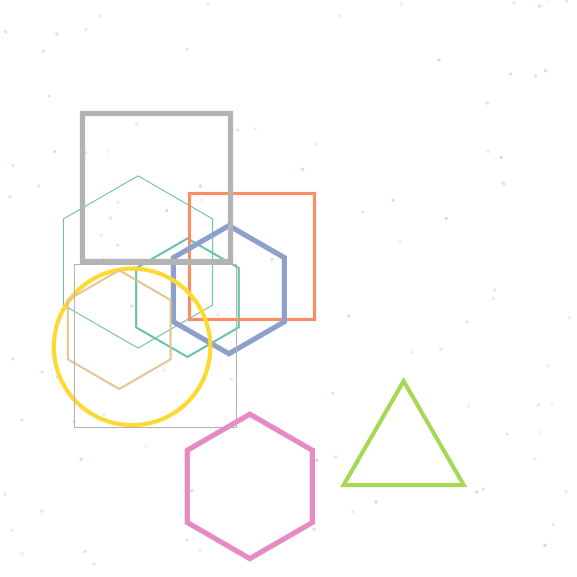[{"shape": "hexagon", "thickness": 1, "radius": 0.51, "center": [0.325, 0.484]}, {"shape": "hexagon", "thickness": 0.5, "radius": 0.75, "center": [0.239, 0.546]}, {"shape": "square", "thickness": 1.5, "radius": 0.54, "center": [0.436, 0.556]}, {"shape": "hexagon", "thickness": 2.5, "radius": 0.55, "center": [0.396, 0.498]}, {"shape": "hexagon", "thickness": 2.5, "radius": 0.63, "center": [0.433, 0.157]}, {"shape": "triangle", "thickness": 2, "radius": 0.6, "center": [0.699, 0.219]}, {"shape": "circle", "thickness": 2, "radius": 0.68, "center": [0.229, 0.398]}, {"shape": "hexagon", "thickness": 1, "radius": 0.51, "center": [0.206, 0.428]}, {"shape": "square", "thickness": 0.5, "radius": 0.7, "center": [0.269, 0.401]}, {"shape": "square", "thickness": 2.5, "radius": 0.64, "center": [0.271, 0.676]}]